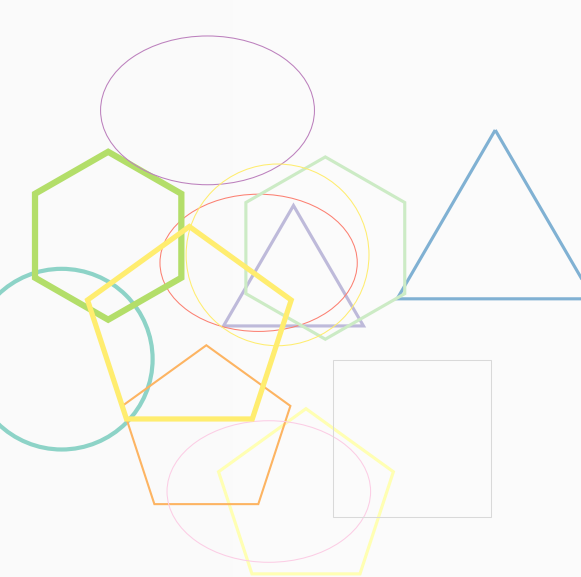[{"shape": "circle", "thickness": 2, "radius": 0.78, "center": [0.106, 0.377]}, {"shape": "pentagon", "thickness": 1.5, "radius": 0.79, "center": [0.526, 0.133]}, {"shape": "triangle", "thickness": 1.5, "radius": 0.69, "center": [0.505, 0.504]}, {"shape": "oval", "thickness": 0.5, "radius": 0.85, "center": [0.445, 0.544]}, {"shape": "triangle", "thickness": 1.5, "radius": 0.97, "center": [0.852, 0.579]}, {"shape": "pentagon", "thickness": 1, "radius": 0.76, "center": [0.355, 0.249]}, {"shape": "hexagon", "thickness": 3, "radius": 0.73, "center": [0.186, 0.591]}, {"shape": "oval", "thickness": 0.5, "radius": 0.88, "center": [0.462, 0.148]}, {"shape": "square", "thickness": 0.5, "radius": 0.68, "center": [0.708, 0.239]}, {"shape": "oval", "thickness": 0.5, "radius": 0.92, "center": [0.357, 0.808]}, {"shape": "hexagon", "thickness": 1.5, "radius": 0.79, "center": [0.56, 0.57]}, {"shape": "circle", "thickness": 0.5, "radius": 0.79, "center": [0.477, 0.558]}, {"shape": "pentagon", "thickness": 2.5, "radius": 0.92, "center": [0.326, 0.423]}]